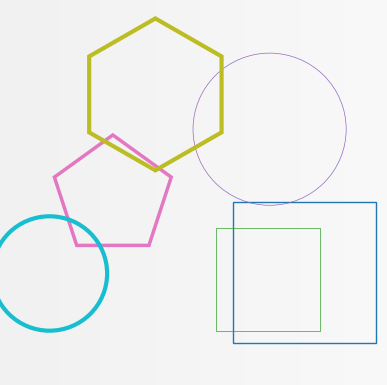[{"shape": "square", "thickness": 1, "radius": 0.92, "center": [0.785, 0.292]}, {"shape": "square", "thickness": 0.5, "radius": 0.67, "center": [0.692, 0.274]}, {"shape": "circle", "thickness": 0.5, "radius": 0.99, "center": [0.696, 0.664]}, {"shape": "pentagon", "thickness": 2.5, "radius": 0.79, "center": [0.291, 0.491]}, {"shape": "hexagon", "thickness": 3, "radius": 0.99, "center": [0.401, 0.755]}, {"shape": "circle", "thickness": 3, "radius": 0.74, "center": [0.128, 0.29]}]